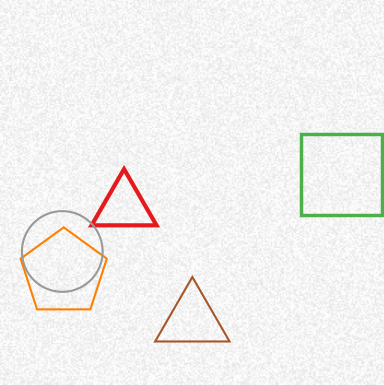[{"shape": "triangle", "thickness": 3, "radius": 0.49, "center": [0.322, 0.463]}, {"shape": "square", "thickness": 2.5, "radius": 0.52, "center": [0.887, 0.547]}, {"shape": "pentagon", "thickness": 1.5, "radius": 0.59, "center": [0.166, 0.292]}, {"shape": "triangle", "thickness": 1.5, "radius": 0.56, "center": [0.5, 0.169]}, {"shape": "circle", "thickness": 1.5, "radius": 0.52, "center": [0.162, 0.347]}]